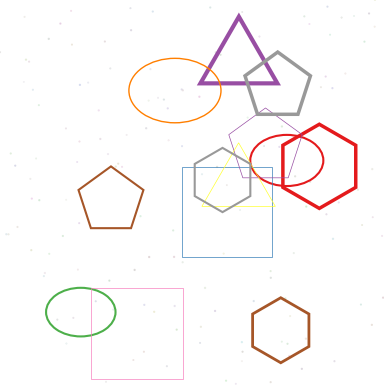[{"shape": "oval", "thickness": 1.5, "radius": 0.47, "center": [0.745, 0.583]}, {"shape": "hexagon", "thickness": 2.5, "radius": 0.55, "center": [0.829, 0.568]}, {"shape": "square", "thickness": 0.5, "radius": 0.58, "center": [0.59, 0.449]}, {"shape": "oval", "thickness": 1.5, "radius": 0.45, "center": [0.21, 0.189]}, {"shape": "pentagon", "thickness": 0.5, "radius": 0.5, "center": [0.69, 0.619]}, {"shape": "triangle", "thickness": 3, "radius": 0.58, "center": [0.62, 0.841]}, {"shape": "oval", "thickness": 1, "radius": 0.6, "center": [0.454, 0.765]}, {"shape": "triangle", "thickness": 0.5, "radius": 0.55, "center": [0.62, 0.519]}, {"shape": "hexagon", "thickness": 2, "radius": 0.42, "center": [0.729, 0.142]}, {"shape": "pentagon", "thickness": 1.5, "radius": 0.44, "center": [0.288, 0.479]}, {"shape": "square", "thickness": 0.5, "radius": 0.6, "center": [0.355, 0.134]}, {"shape": "pentagon", "thickness": 2.5, "radius": 0.45, "center": [0.721, 0.775]}, {"shape": "hexagon", "thickness": 1.5, "radius": 0.42, "center": [0.578, 0.532]}]